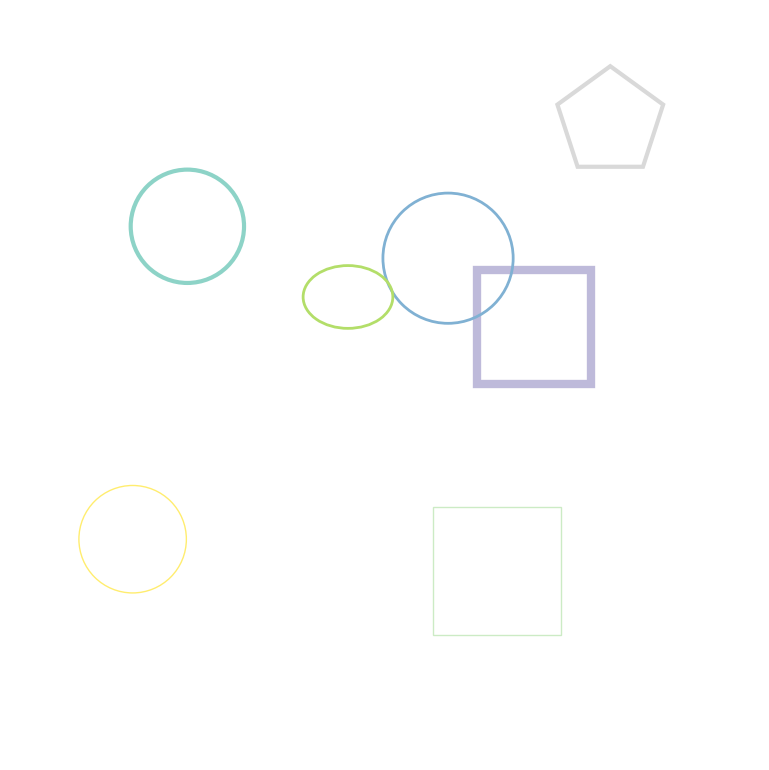[{"shape": "circle", "thickness": 1.5, "radius": 0.37, "center": [0.243, 0.706]}, {"shape": "square", "thickness": 3, "radius": 0.37, "center": [0.693, 0.576]}, {"shape": "circle", "thickness": 1, "radius": 0.42, "center": [0.582, 0.665]}, {"shape": "oval", "thickness": 1, "radius": 0.29, "center": [0.452, 0.614]}, {"shape": "pentagon", "thickness": 1.5, "radius": 0.36, "center": [0.793, 0.842]}, {"shape": "square", "thickness": 0.5, "radius": 0.41, "center": [0.645, 0.258]}, {"shape": "circle", "thickness": 0.5, "radius": 0.35, "center": [0.172, 0.3]}]